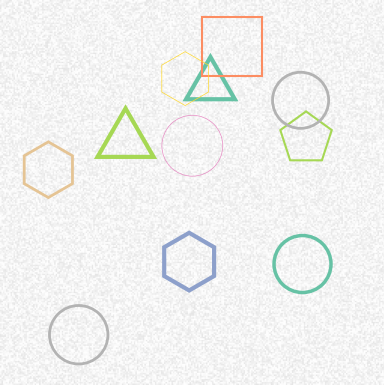[{"shape": "circle", "thickness": 2.5, "radius": 0.37, "center": [0.786, 0.314]}, {"shape": "triangle", "thickness": 3, "radius": 0.37, "center": [0.547, 0.779]}, {"shape": "square", "thickness": 1.5, "radius": 0.39, "center": [0.602, 0.879]}, {"shape": "hexagon", "thickness": 3, "radius": 0.37, "center": [0.491, 0.32]}, {"shape": "circle", "thickness": 0.5, "radius": 0.4, "center": [0.5, 0.621]}, {"shape": "pentagon", "thickness": 1.5, "radius": 0.35, "center": [0.795, 0.64]}, {"shape": "triangle", "thickness": 3, "radius": 0.42, "center": [0.326, 0.634]}, {"shape": "hexagon", "thickness": 0.5, "radius": 0.35, "center": [0.481, 0.796]}, {"shape": "hexagon", "thickness": 2, "radius": 0.36, "center": [0.126, 0.559]}, {"shape": "circle", "thickness": 2, "radius": 0.38, "center": [0.204, 0.131]}, {"shape": "circle", "thickness": 2, "radius": 0.36, "center": [0.781, 0.739]}]